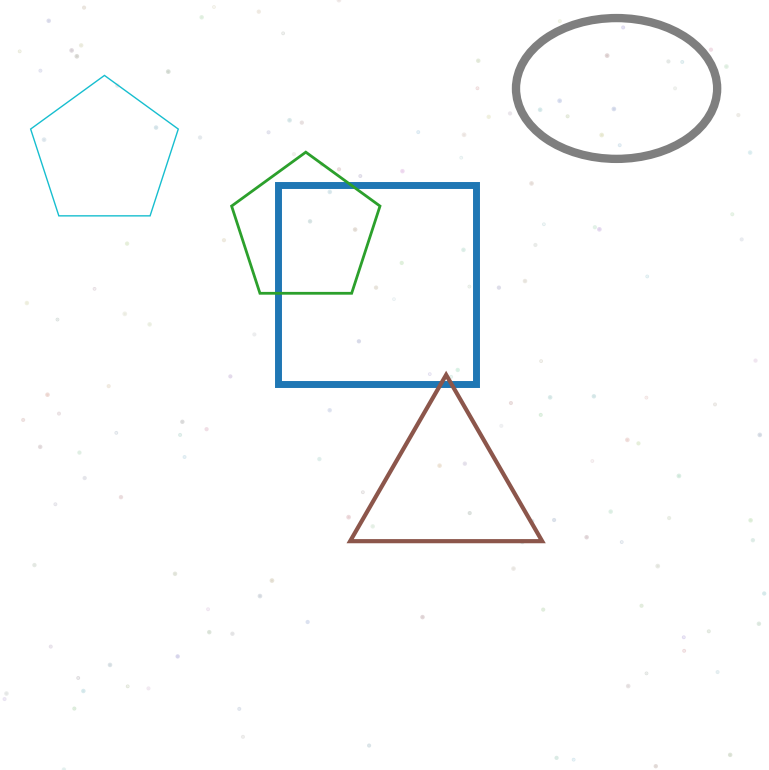[{"shape": "square", "thickness": 2.5, "radius": 0.65, "center": [0.489, 0.63]}, {"shape": "pentagon", "thickness": 1, "radius": 0.51, "center": [0.397, 0.701]}, {"shape": "triangle", "thickness": 1.5, "radius": 0.72, "center": [0.579, 0.369]}, {"shape": "oval", "thickness": 3, "radius": 0.65, "center": [0.801, 0.885]}, {"shape": "pentagon", "thickness": 0.5, "radius": 0.5, "center": [0.136, 0.801]}]